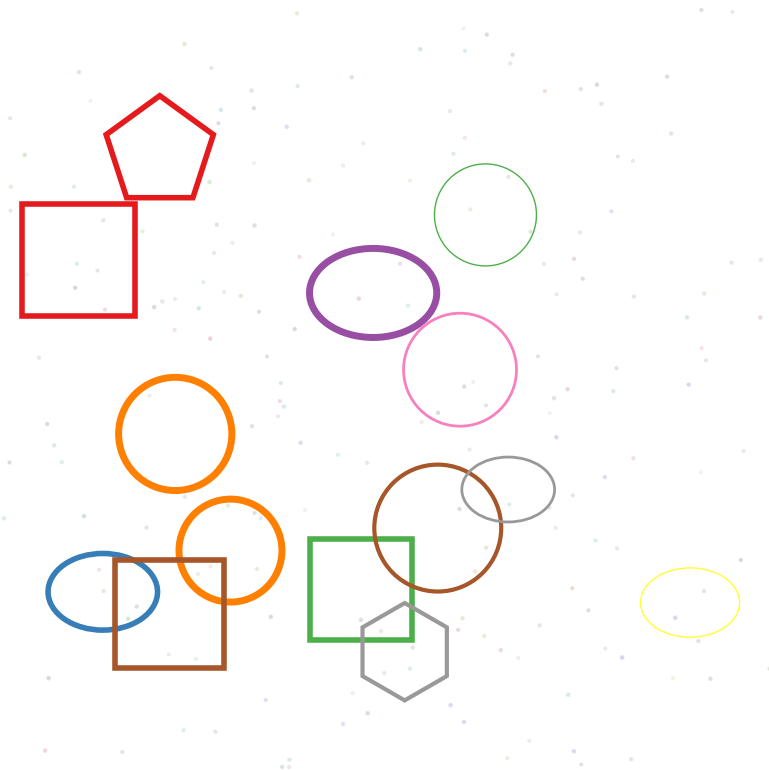[{"shape": "square", "thickness": 2, "radius": 0.36, "center": [0.102, 0.662]}, {"shape": "pentagon", "thickness": 2, "radius": 0.37, "center": [0.207, 0.802]}, {"shape": "oval", "thickness": 2, "radius": 0.36, "center": [0.134, 0.231]}, {"shape": "circle", "thickness": 0.5, "radius": 0.33, "center": [0.63, 0.721]}, {"shape": "square", "thickness": 2, "radius": 0.33, "center": [0.469, 0.234]}, {"shape": "oval", "thickness": 2.5, "radius": 0.41, "center": [0.485, 0.62]}, {"shape": "circle", "thickness": 2.5, "radius": 0.37, "center": [0.228, 0.436]}, {"shape": "circle", "thickness": 2.5, "radius": 0.33, "center": [0.299, 0.285]}, {"shape": "oval", "thickness": 0.5, "radius": 0.32, "center": [0.896, 0.217]}, {"shape": "circle", "thickness": 1.5, "radius": 0.41, "center": [0.569, 0.314]}, {"shape": "square", "thickness": 2, "radius": 0.35, "center": [0.22, 0.203]}, {"shape": "circle", "thickness": 1, "radius": 0.37, "center": [0.597, 0.52]}, {"shape": "hexagon", "thickness": 1.5, "radius": 0.32, "center": [0.526, 0.154]}, {"shape": "oval", "thickness": 1, "radius": 0.3, "center": [0.66, 0.364]}]